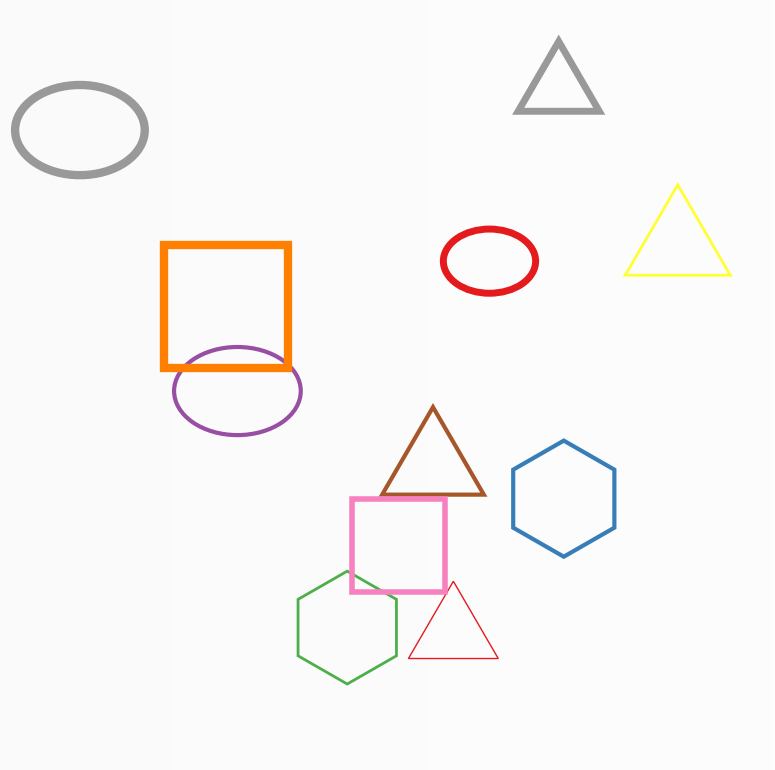[{"shape": "oval", "thickness": 2.5, "radius": 0.3, "center": [0.632, 0.661]}, {"shape": "triangle", "thickness": 0.5, "radius": 0.33, "center": [0.585, 0.178]}, {"shape": "hexagon", "thickness": 1.5, "radius": 0.38, "center": [0.727, 0.352]}, {"shape": "hexagon", "thickness": 1, "radius": 0.37, "center": [0.448, 0.185]}, {"shape": "oval", "thickness": 1.5, "radius": 0.41, "center": [0.306, 0.492]}, {"shape": "square", "thickness": 3, "radius": 0.4, "center": [0.292, 0.602]}, {"shape": "triangle", "thickness": 1, "radius": 0.39, "center": [0.875, 0.682]}, {"shape": "triangle", "thickness": 1.5, "radius": 0.38, "center": [0.559, 0.395]}, {"shape": "square", "thickness": 2, "radius": 0.3, "center": [0.514, 0.291]}, {"shape": "oval", "thickness": 3, "radius": 0.42, "center": [0.103, 0.831]}, {"shape": "triangle", "thickness": 2.5, "radius": 0.3, "center": [0.721, 0.886]}]